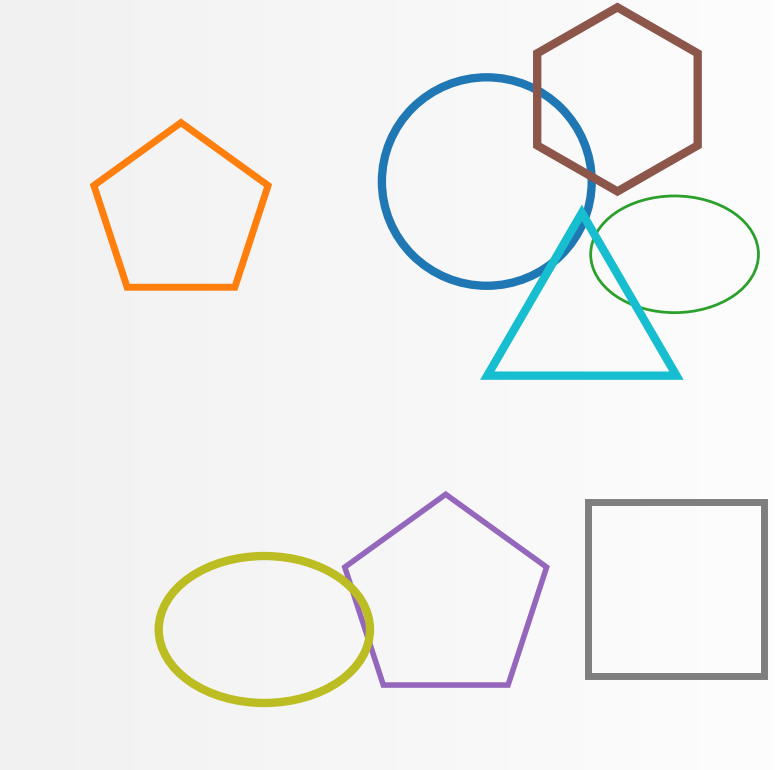[{"shape": "circle", "thickness": 3, "radius": 0.68, "center": [0.628, 0.764]}, {"shape": "pentagon", "thickness": 2.5, "radius": 0.59, "center": [0.234, 0.723]}, {"shape": "oval", "thickness": 1, "radius": 0.54, "center": [0.87, 0.67]}, {"shape": "pentagon", "thickness": 2, "radius": 0.68, "center": [0.575, 0.221]}, {"shape": "hexagon", "thickness": 3, "radius": 0.6, "center": [0.797, 0.871]}, {"shape": "square", "thickness": 2.5, "radius": 0.57, "center": [0.872, 0.235]}, {"shape": "oval", "thickness": 3, "radius": 0.68, "center": [0.341, 0.182]}, {"shape": "triangle", "thickness": 3, "radius": 0.7, "center": [0.751, 0.583]}]